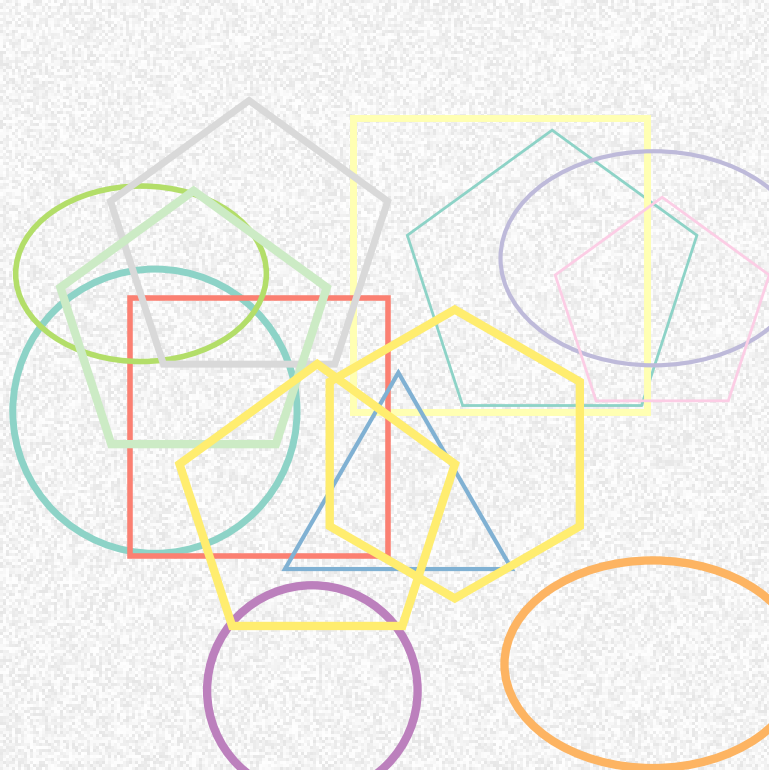[{"shape": "pentagon", "thickness": 1, "radius": 0.99, "center": [0.717, 0.633]}, {"shape": "circle", "thickness": 2.5, "radius": 0.92, "center": [0.201, 0.466]}, {"shape": "square", "thickness": 2.5, "radius": 0.96, "center": [0.649, 0.656]}, {"shape": "oval", "thickness": 1.5, "radius": 0.99, "center": [0.849, 0.665]}, {"shape": "square", "thickness": 2, "radius": 0.84, "center": [0.337, 0.446]}, {"shape": "triangle", "thickness": 1.5, "radius": 0.85, "center": [0.517, 0.346]}, {"shape": "oval", "thickness": 3, "radius": 0.96, "center": [0.848, 0.137]}, {"shape": "oval", "thickness": 2, "radius": 0.81, "center": [0.183, 0.644]}, {"shape": "pentagon", "thickness": 1, "radius": 0.73, "center": [0.86, 0.598]}, {"shape": "pentagon", "thickness": 2.5, "radius": 0.95, "center": [0.324, 0.68]}, {"shape": "circle", "thickness": 3, "radius": 0.68, "center": [0.406, 0.103]}, {"shape": "pentagon", "thickness": 3, "radius": 0.91, "center": [0.251, 0.57]}, {"shape": "pentagon", "thickness": 3, "radius": 0.94, "center": [0.412, 0.339]}, {"shape": "hexagon", "thickness": 3, "radius": 0.94, "center": [0.591, 0.41]}]